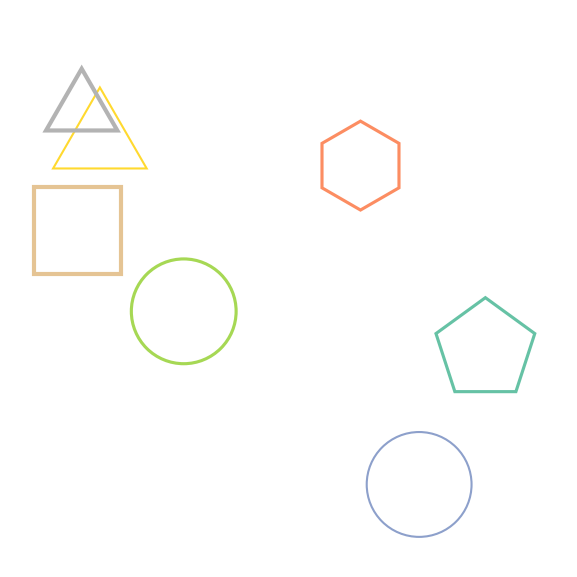[{"shape": "pentagon", "thickness": 1.5, "radius": 0.45, "center": [0.84, 0.394]}, {"shape": "hexagon", "thickness": 1.5, "radius": 0.38, "center": [0.624, 0.712]}, {"shape": "circle", "thickness": 1, "radius": 0.45, "center": [0.726, 0.16]}, {"shape": "circle", "thickness": 1.5, "radius": 0.45, "center": [0.318, 0.46]}, {"shape": "triangle", "thickness": 1, "radius": 0.47, "center": [0.173, 0.754]}, {"shape": "square", "thickness": 2, "radius": 0.38, "center": [0.134, 0.6]}, {"shape": "triangle", "thickness": 2, "radius": 0.36, "center": [0.141, 0.809]}]